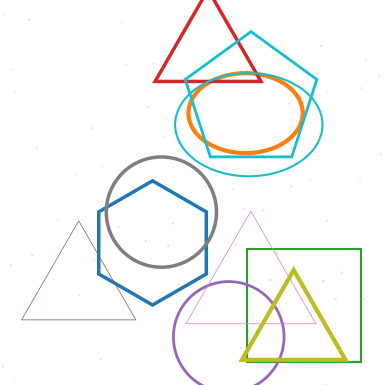[{"shape": "hexagon", "thickness": 2.5, "radius": 0.81, "center": [0.396, 0.369]}, {"shape": "oval", "thickness": 3, "radius": 0.74, "center": [0.638, 0.706]}, {"shape": "square", "thickness": 1.5, "radius": 0.74, "center": [0.79, 0.206]}, {"shape": "triangle", "thickness": 2.5, "radius": 0.79, "center": [0.54, 0.868]}, {"shape": "circle", "thickness": 2, "radius": 0.72, "center": [0.594, 0.125]}, {"shape": "triangle", "thickness": 0.5, "radius": 0.86, "center": [0.204, 0.255]}, {"shape": "triangle", "thickness": 0.5, "radius": 0.97, "center": [0.652, 0.257]}, {"shape": "circle", "thickness": 2.5, "radius": 0.72, "center": [0.419, 0.449]}, {"shape": "triangle", "thickness": 3, "radius": 0.78, "center": [0.763, 0.143]}, {"shape": "pentagon", "thickness": 2, "radius": 0.9, "center": [0.652, 0.738]}, {"shape": "oval", "thickness": 1.5, "radius": 0.96, "center": [0.646, 0.676]}]